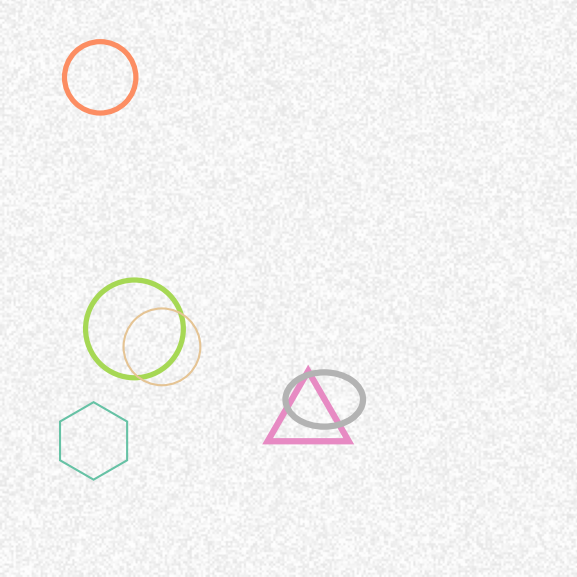[{"shape": "hexagon", "thickness": 1, "radius": 0.34, "center": [0.162, 0.236]}, {"shape": "circle", "thickness": 2.5, "radius": 0.31, "center": [0.174, 0.865]}, {"shape": "triangle", "thickness": 3, "radius": 0.41, "center": [0.534, 0.276]}, {"shape": "circle", "thickness": 2.5, "radius": 0.42, "center": [0.233, 0.43]}, {"shape": "circle", "thickness": 1, "radius": 0.33, "center": [0.28, 0.399]}, {"shape": "oval", "thickness": 3, "radius": 0.34, "center": [0.561, 0.307]}]